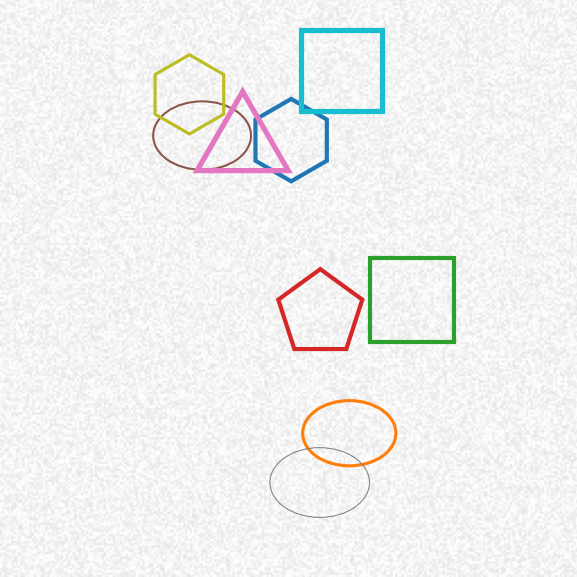[{"shape": "hexagon", "thickness": 2, "radius": 0.36, "center": [0.504, 0.756]}, {"shape": "oval", "thickness": 1.5, "radius": 0.4, "center": [0.605, 0.249]}, {"shape": "square", "thickness": 2, "radius": 0.36, "center": [0.714, 0.48]}, {"shape": "pentagon", "thickness": 2, "radius": 0.38, "center": [0.555, 0.457]}, {"shape": "oval", "thickness": 1, "radius": 0.42, "center": [0.35, 0.764]}, {"shape": "triangle", "thickness": 2.5, "radius": 0.46, "center": [0.42, 0.749]}, {"shape": "oval", "thickness": 0.5, "radius": 0.43, "center": [0.554, 0.164]}, {"shape": "hexagon", "thickness": 1.5, "radius": 0.34, "center": [0.328, 0.836]}, {"shape": "square", "thickness": 2.5, "radius": 0.35, "center": [0.592, 0.877]}]